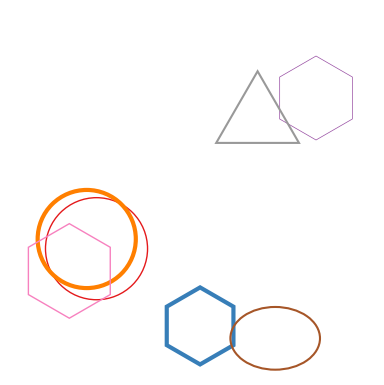[{"shape": "circle", "thickness": 1, "radius": 0.66, "center": [0.251, 0.354]}, {"shape": "hexagon", "thickness": 3, "radius": 0.5, "center": [0.52, 0.153]}, {"shape": "hexagon", "thickness": 0.5, "radius": 0.55, "center": [0.821, 0.745]}, {"shape": "circle", "thickness": 3, "radius": 0.64, "center": [0.225, 0.379]}, {"shape": "oval", "thickness": 1.5, "radius": 0.58, "center": [0.715, 0.121]}, {"shape": "hexagon", "thickness": 1, "radius": 0.61, "center": [0.18, 0.296]}, {"shape": "triangle", "thickness": 1.5, "radius": 0.62, "center": [0.669, 0.691]}]